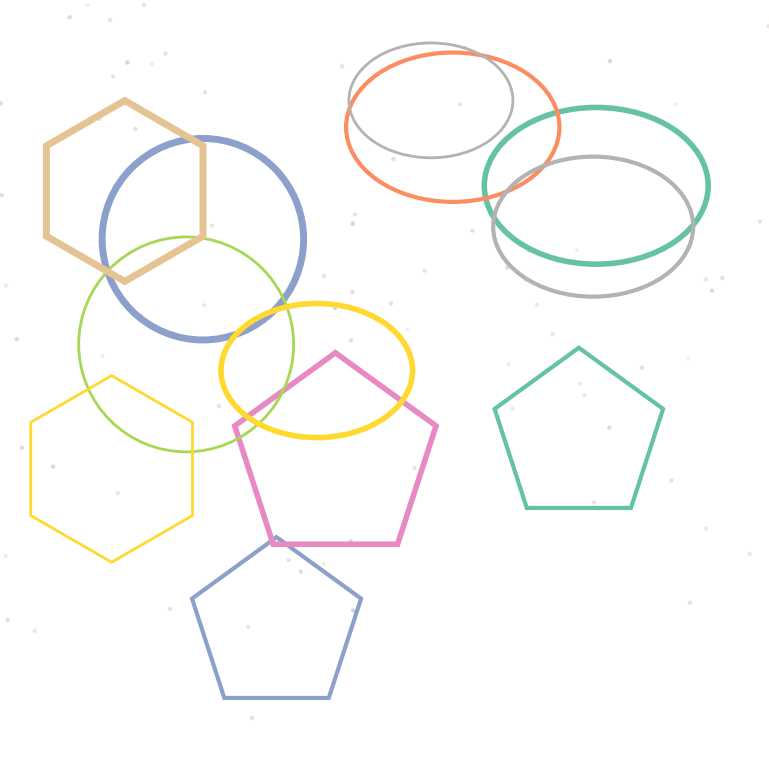[{"shape": "pentagon", "thickness": 1.5, "radius": 0.58, "center": [0.752, 0.433]}, {"shape": "oval", "thickness": 2, "radius": 0.73, "center": [0.774, 0.759]}, {"shape": "oval", "thickness": 1.5, "radius": 0.69, "center": [0.588, 0.835]}, {"shape": "circle", "thickness": 2.5, "radius": 0.65, "center": [0.263, 0.689]}, {"shape": "pentagon", "thickness": 1.5, "radius": 0.58, "center": [0.359, 0.187]}, {"shape": "pentagon", "thickness": 2, "radius": 0.69, "center": [0.436, 0.404]}, {"shape": "circle", "thickness": 1, "radius": 0.7, "center": [0.242, 0.553]}, {"shape": "hexagon", "thickness": 1, "radius": 0.61, "center": [0.145, 0.391]}, {"shape": "oval", "thickness": 2, "radius": 0.62, "center": [0.411, 0.519]}, {"shape": "hexagon", "thickness": 2.5, "radius": 0.59, "center": [0.162, 0.752]}, {"shape": "oval", "thickness": 1.5, "radius": 0.65, "center": [0.77, 0.706]}, {"shape": "oval", "thickness": 1, "radius": 0.53, "center": [0.56, 0.87]}]